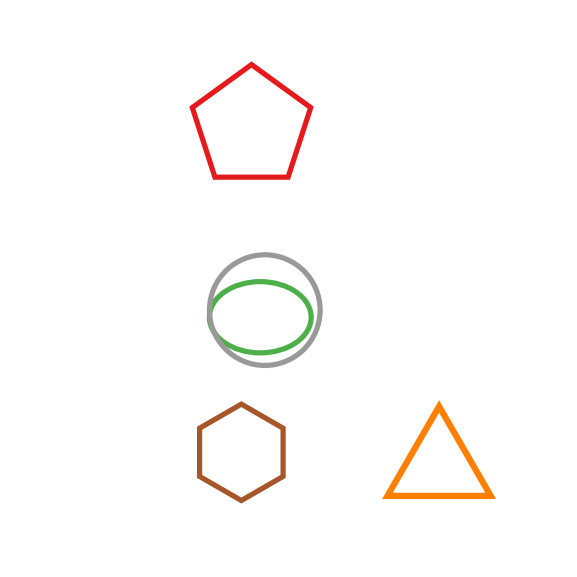[{"shape": "pentagon", "thickness": 2.5, "radius": 0.54, "center": [0.436, 0.78]}, {"shape": "oval", "thickness": 2.5, "radius": 0.44, "center": [0.451, 0.45]}, {"shape": "triangle", "thickness": 3, "radius": 0.52, "center": [0.76, 0.192]}, {"shape": "hexagon", "thickness": 2.5, "radius": 0.42, "center": [0.418, 0.216]}, {"shape": "circle", "thickness": 2.5, "radius": 0.48, "center": [0.459, 0.462]}]